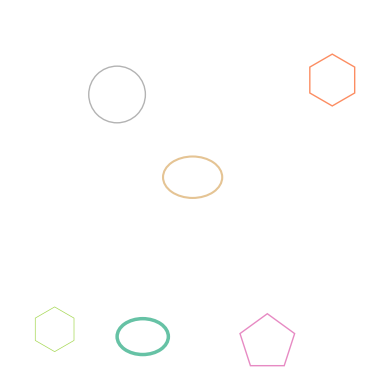[{"shape": "oval", "thickness": 2.5, "radius": 0.33, "center": [0.371, 0.126]}, {"shape": "hexagon", "thickness": 1, "radius": 0.34, "center": [0.863, 0.792]}, {"shape": "pentagon", "thickness": 1, "radius": 0.37, "center": [0.694, 0.111]}, {"shape": "hexagon", "thickness": 0.5, "radius": 0.29, "center": [0.142, 0.145]}, {"shape": "oval", "thickness": 1.5, "radius": 0.38, "center": [0.5, 0.54]}, {"shape": "circle", "thickness": 1, "radius": 0.37, "center": [0.304, 0.755]}]